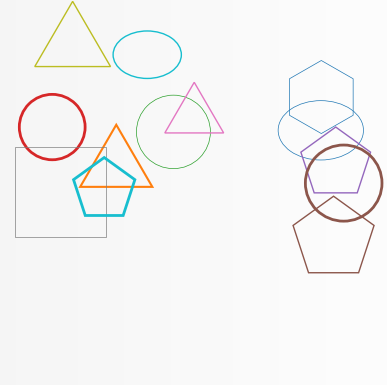[{"shape": "hexagon", "thickness": 0.5, "radius": 0.47, "center": [0.829, 0.748]}, {"shape": "oval", "thickness": 0.5, "radius": 0.55, "center": [0.828, 0.661]}, {"shape": "triangle", "thickness": 1.5, "radius": 0.54, "center": [0.3, 0.568]}, {"shape": "circle", "thickness": 0.5, "radius": 0.48, "center": [0.448, 0.657]}, {"shape": "circle", "thickness": 2, "radius": 0.42, "center": [0.135, 0.67]}, {"shape": "pentagon", "thickness": 1, "radius": 0.47, "center": [0.866, 0.576]}, {"shape": "pentagon", "thickness": 1, "radius": 0.55, "center": [0.861, 0.38]}, {"shape": "circle", "thickness": 2, "radius": 0.49, "center": [0.887, 0.524]}, {"shape": "triangle", "thickness": 1, "radius": 0.44, "center": [0.501, 0.699]}, {"shape": "square", "thickness": 0.5, "radius": 0.59, "center": [0.156, 0.501]}, {"shape": "triangle", "thickness": 1, "radius": 0.56, "center": [0.187, 0.884]}, {"shape": "oval", "thickness": 1, "radius": 0.44, "center": [0.38, 0.858]}, {"shape": "pentagon", "thickness": 2, "radius": 0.42, "center": [0.269, 0.508]}]